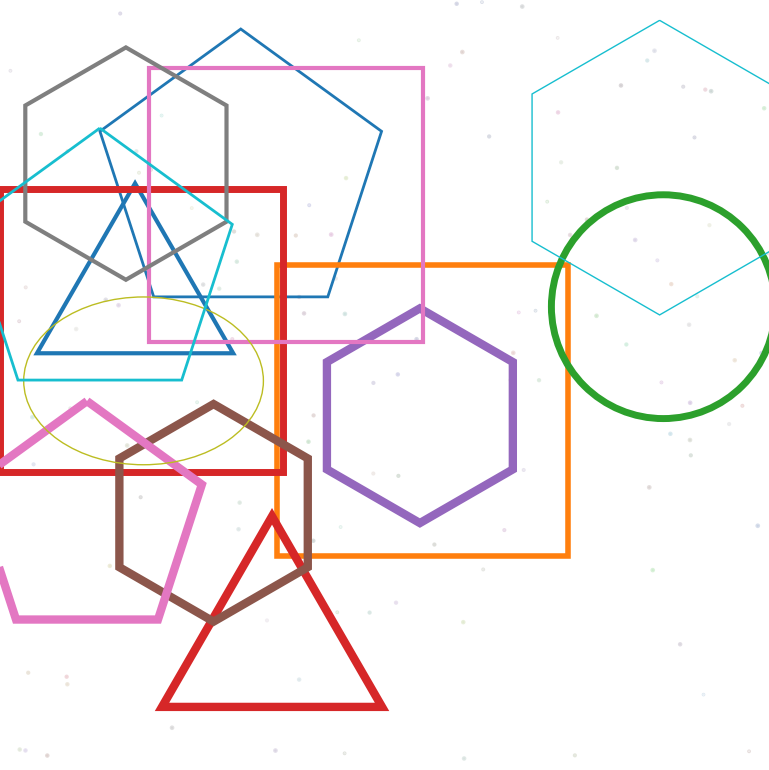[{"shape": "triangle", "thickness": 1.5, "radius": 0.74, "center": [0.175, 0.615]}, {"shape": "pentagon", "thickness": 1, "radius": 0.96, "center": [0.313, 0.77]}, {"shape": "square", "thickness": 2, "radius": 0.95, "center": [0.548, 0.466]}, {"shape": "circle", "thickness": 2.5, "radius": 0.73, "center": [0.861, 0.602]}, {"shape": "square", "thickness": 2.5, "radius": 0.92, "center": [0.184, 0.571]}, {"shape": "triangle", "thickness": 3, "radius": 0.83, "center": [0.353, 0.164]}, {"shape": "hexagon", "thickness": 3, "radius": 0.7, "center": [0.545, 0.46]}, {"shape": "hexagon", "thickness": 3, "radius": 0.71, "center": [0.277, 0.334]}, {"shape": "square", "thickness": 1.5, "radius": 0.89, "center": [0.372, 0.734]}, {"shape": "pentagon", "thickness": 3, "radius": 0.78, "center": [0.113, 0.322]}, {"shape": "hexagon", "thickness": 1.5, "radius": 0.75, "center": [0.164, 0.788]}, {"shape": "oval", "thickness": 0.5, "radius": 0.78, "center": [0.186, 0.505]}, {"shape": "hexagon", "thickness": 0.5, "radius": 0.96, "center": [0.857, 0.782]}, {"shape": "pentagon", "thickness": 1, "radius": 0.9, "center": [0.13, 0.653]}]